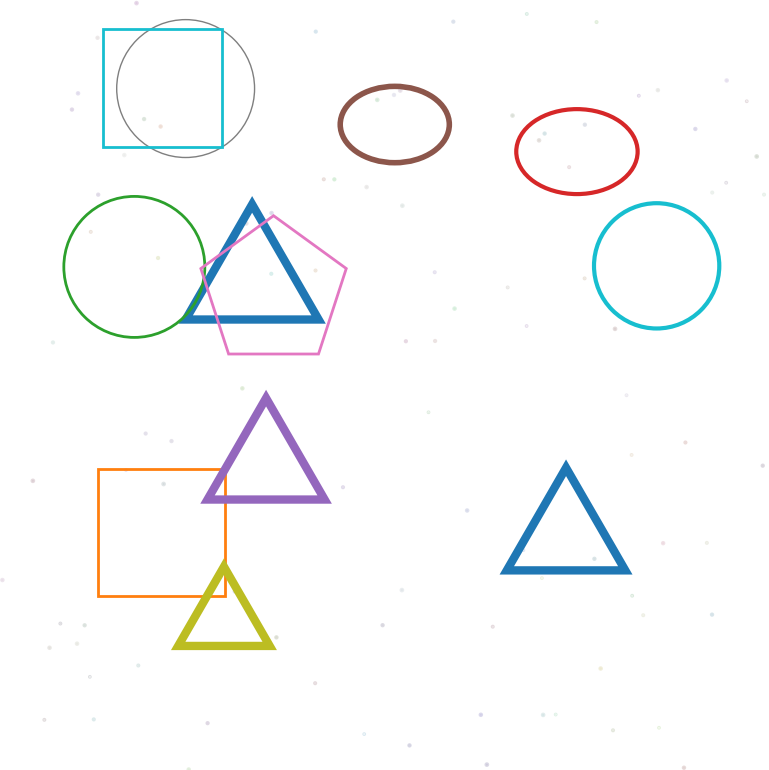[{"shape": "triangle", "thickness": 3, "radius": 0.5, "center": [0.327, 0.635]}, {"shape": "triangle", "thickness": 3, "radius": 0.44, "center": [0.735, 0.304]}, {"shape": "square", "thickness": 1, "radius": 0.41, "center": [0.209, 0.309]}, {"shape": "circle", "thickness": 1, "radius": 0.46, "center": [0.174, 0.653]}, {"shape": "oval", "thickness": 1.5, "radius": 0.39, "center": [0.749, 0.803]}, {"shape": "triangle", "thickness": 3, "radius": 0.44, "center": [0.346, 0.395]}, {"shape": "oval", "thickness": 2, "radius": 0.35, "center": [0.513, 0.838]}, {"shape": "pentagon", "thickness": 1, "radius": 0.5, "center": [0.355, 0.621]}, {"shape": "circle", "thickness": 0.5, "radius": 0.45, "center": [0.241, 0.885]}, {"shape": "triangle", "thickness": 3, "radius": 0.34, "center": [0.291, 0.195]}, {"shape": "circle", "thickness": 1.5, "radius": 0.41, "center": [0.853, 0.655]}, {"shape": "square", "thickness": 1, "radius": 0.38, "center": [0.211, 0.886]}]